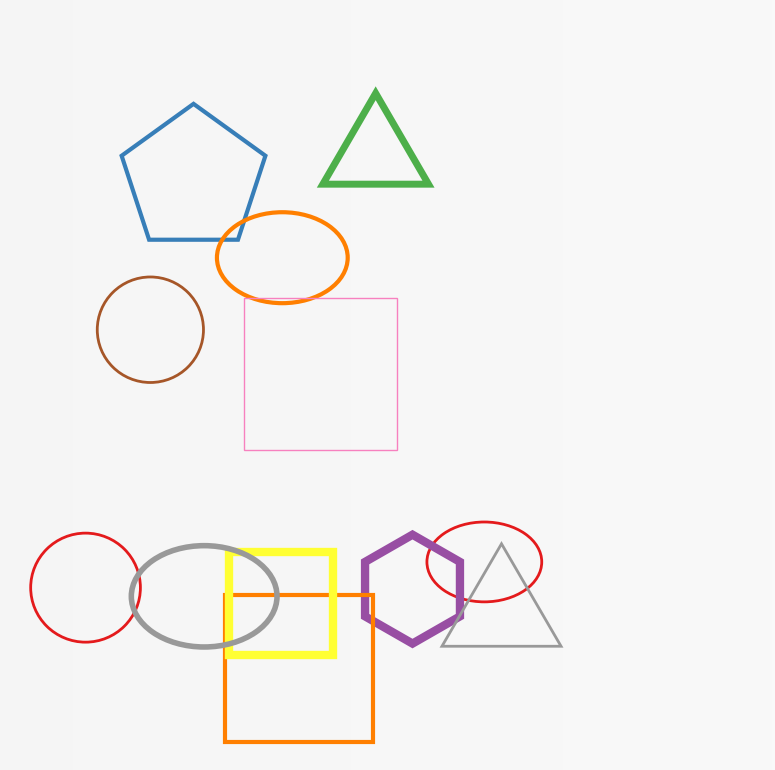[{"shape": "oval", "thickness": 1, "radius": 0.37, "center": [0.625, 0.27]}, {"shape": "circle", "thickness": 1, "radius": 0.35, "center": [0.11, 0.237]}, {"shape": "pentagon", "thickness": 1.5, "radius": 0.49, "center": [0.25, 0.768]}, {"shape": "triangle", "thickness": 2.5, "radius": 0.39, "center": [0.485, 0.8]}, {"shape": "hexagon", "thickness": 3, "radius": 0.35, "center": [0.532, 0.235]}, {"shape": "oval", "thickness": 1.5, "radius": 0.42, "center": [0.364, 0.665]}, {"shape": "square", "thickness": 1.5, "radius": 0.48, "center": [0.386, 0.132]}, {"shape": "square", "thickness": 3, "radius": 0.33, "center": [0.363, 0.216]}, {"shape": "circle", "thickness": 1, "radius": 0.34, "center": [0.194, 0.572]}, {"shape": "square", "thickness": 0.5, "radius": 0.49, "center": [0.413, 0.514]}, {"shape": "oval", "thickness": 2, "radius": 0.47, "center": [0.263, 0.226]}, {"shape": "triangle", "thickness": 1, "radius": 0.44, "center": [0.647, 0.205]}]